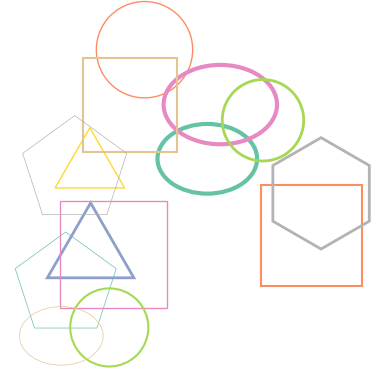[{"shape": "pentagon", "thickness": 0.5, "radius": 0.69, "center": [0.171, 0.26]}, {"shape": "oval", "thickness": 3, "radius": 0.65, "center": [0.538, 0.588]}, {"shape": "circle", "thickness": 1, "radius": 0.63, "center": [0.375, 0.871]}, {"shape": "square", "thickness": 1.5, "radius": 0.66, "center": [0.809, 0.388]}, {"shape": "triangle", "thickness": 2, "radius": 0.65, "center": [0.235, 0.343]}, {"shape": "square", "thickness": 1, "radius": 0.69, "center": [0.295, 0.339]}, {"shape": "oval", "thickness": 3, "radius": 0.74, "center": [0.572, 0.728]}, {"shape": "circle", "thickness": 2, "radius": 0.53, "center": [0.683, 0.688]}, {"shape": "circle", "thickness": 1.5, "radius": 0.51, "center": [0.284, 0.15]}, {"shape": "triangle", "thickness": 1, "radius": 0.52, "center": [0.233, 0.564]}, {"shape": "oval", "thickness": 0.5, "radius": 0.54, "center": [0.159, 0.128]}, {"shape": "square", "thickness": 1.5, "radius": 0.61, "center": [0.337, 0.727]}, {"shape": "pentagon", "thickness": 0.5, "radius": 0.71, "center": [0.194, 0.558]}, {"shape": "hexagon", "thickness": 2, "radius": 0.72, "center": [0.834, 0.498]}]